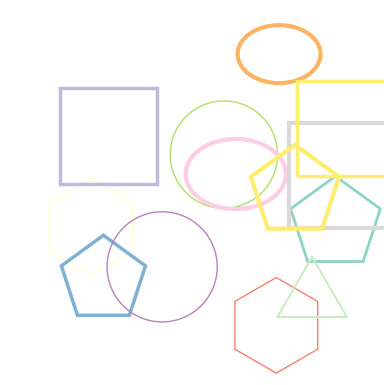[{"shape": "pentagon", "thickness": 2, "radius": 0.61, "center": [0.871, 0.42]}, {"shape": "hexagon", "thickness": 0.5, "radius": 0.63, "center": [0.236, 0.411]}, {"shape": "square", "thickness": 2.5, "radius": 0.62, "center": [0.282, 0.646]}, {"shape": "hexagon", "thickness": 1, "radius": 0.62, "center": [0.718, 0.155]}, {"shape": "pentagon", "thickness": 2.5, "radius": 0.57, "center": [0.269, 0.274]}, {"shape": "oval", "thickness": 3, "radius": 0.54, "center": [0.725, 0.859]}, {"shape": "circle", "thickness": 1, "radius": 0.7, "center": [0.582, 0.598]}, {"shape": "oval", "thickness": 3, "radius": 0.65, "center": [0.612, 0.548]}, {"shape": "square", "thickness": 3, "radius": 0.69, "center": [0.888, 0.544]}, {"shape": "circle", "thickness": 1, "radius": 0.72, "center": [0.421, 0.307]}, {"shape": "triangle", "thickness": 1.5, "radius": 0.52, "center": [0.811, 0.229]}, {"shape": "square", "thickness": 2.5, "radius": 0.62, "center": [0.897, 0.666]}, {"shape": "pentagon", "thickness": 3, "radius": 0.6, "center": [0.766, 0.503]}]